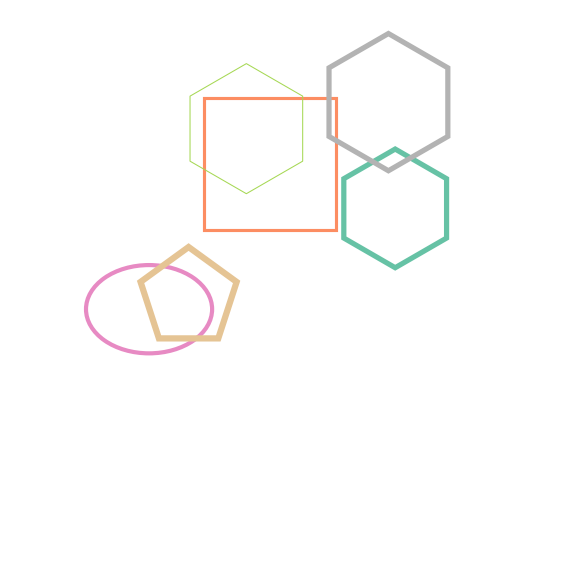[{"shape": "hexagon", "thickness": 2.5, "radius": 0.51, "center": [0.684, 0.638]}, {"shape": "square", "thickness": 1.5, "radius": 0.57, "center": [0.468, 0.715]}, {"shape": "oval", "thickness": 2, "radius": 0.55, "center": [0.258, 0.464]}, {"shape": "hexagon", "thickness": 0.5, "radius": 0.56, "center": [0.427, 0.776]}, {"shape": "pentagon", "thickness": 3, "radius": 0.44, "center": [0.327, 0.484]}, {"shape": "hexagon", "thickness": 2.5, "radius": 0.59, "center": [0.673, 0.822]}]